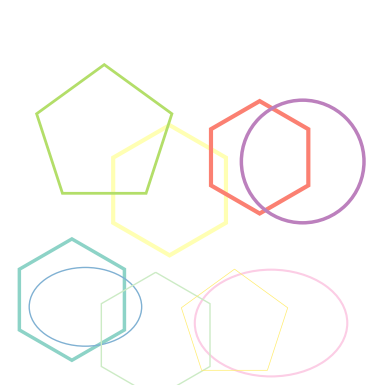[{"shape": "hexagon", "thickness": 2.5, "radius": 0.79, "center": [0.187, 0.222]}, {"shape": "hexagon", "thickness": 3, "radius": 0.85, "center": [0.44, 0.506]}, {"shape": "hexagon", "thickness": 3, "radius": 0.73, "center": [0.674, 0.591]}, {"shape": "oval", "thickness": 1, "radius": 0.73, "center": [0.222, 0.203]}, {"shape": "pentagon", "thickness": 2, "radius": 0.92, "center": [0.271, 0.647]}, {"shape": "oval", "thickness": 1.5, "radius": 0.99, "center": [0.704, 0.161]}, {"shape": "circle", "thickness": 2.5, "radius": 0.8, "center": [0.786, 0.581]}, {"shape": "hexagon", "thickness": 1, "radius": 0.81, "center": [0.404, 0.13]}, {"shape": "pentagon", "thickness": 0.5, "radius": 0.73, "center": [0.609, 0.156]}]